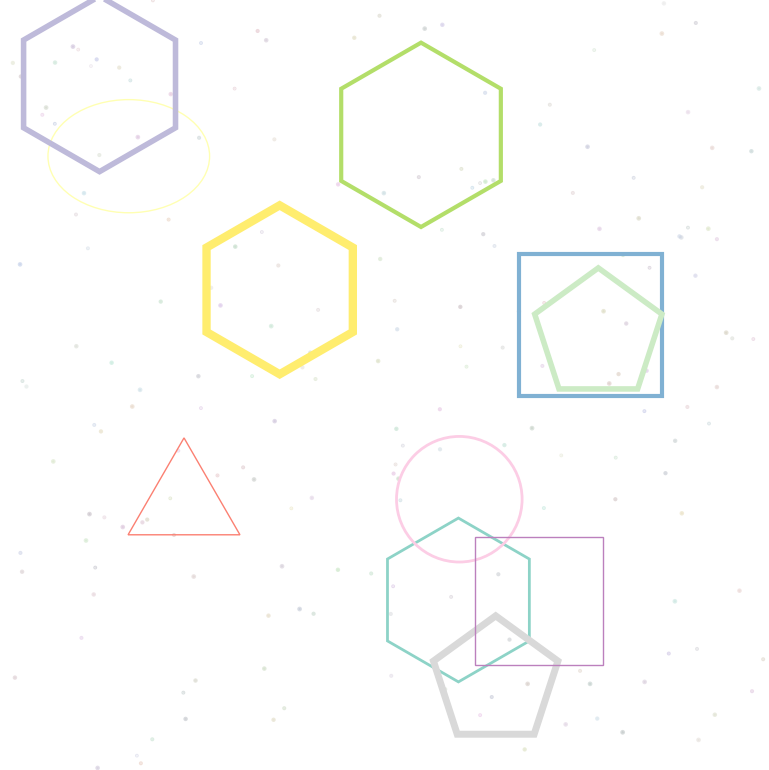[{"shape": "hexagon", "thickness": 1, "radius": 0.53, "center": [0.595, 0.221]}, {"shape": "oval", "thickness": 0.5, "radius": 0.52, "center": [0.167, 0.797]}, {"shape": "hexagon", "thickness": 2, "radius": 0.57, "center": [0.129, 0.891]}, {"shape": "triangle", "thickness": 0.5, "radius": 0.42, "center": [0.239, 0.347]}, {"shape": "square", "thickness": 1.5, "radius": 0.46, "center": [0.767, 0.578]}, {"shape": "hexagon", "thickness": 1.5, "radius": 0.6, "center": [0.547, 0.825]}, {"shape": "circle", "thickness": 1, "radius": 0.41, "center": [0.596, 0.352]}, {"shape": "pentagon", "thickness": 2.5, "radius": 0.42, "center": [0.644, 0.115]}, {"shape": "square", "thickness": 0.5, "radius": 0.41, "center": [0.7, 0.219]}, {"shape": "pentagon", "thickness": 2, "radius": 0.43, "center": [0.777, 0.565]}, {"shape": "hexagon", "thickness": 3, "radius": 0.55, "center": [0.363, 0.624]}]